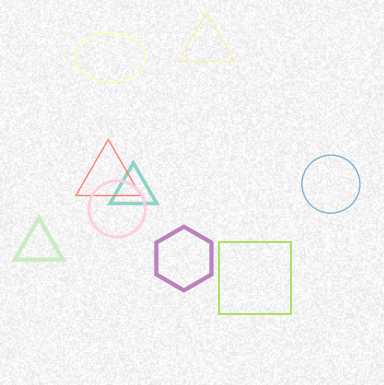[{"shape": "triangle", "thickness": 2.5, "radius": 0.35, "center": [0.346, 0.507]}, {"shape": "oval", "thickness": 1, "radius": 0.46, "center": [0.287, 0.851]}, {"shape": "triangle", "thickness": 1, "radius": 0.49, "center": [0.281, 0.541]}, {"shape": "circle", "thickness": 1, "radius": 0.38, "center": [0.86, 0.522]}, {"shape": "square", "thickness": 1.5, "radius": 0.46, "center": [0.663, 0.277]}, {"shape": "circle", "thickness": 2, "radius": 0.37, "center": [0.304, 0.457]}, {"shape": "hexagon", "thickness": 3, "radius": 0.41, "center": [0.478, 0.328]}, {"shape": "triangle", "thickness": 3, "radius": 0.36, "center": [0.101, 0.362]}, {"shape": "triangle", "thickness": 0.5, "radius": 0.42, "center": [0.536, 0.883]}]